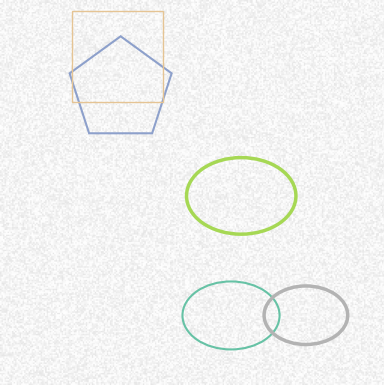[{"shape": "oval", "thickness": 1.5, "radius": 0.63, "center": [0.6, 0.181]}, {"shape": "pentagon", "thickness": 1.5, "radius": 0.7, "center": [0.313, 0.766]}, {"shape": "oval", "thickness": 2.5, "radius": 0.71, "center": [0.627, 0.491]}, {"shape": "square", "thickness": 1, "radius": 0.59, "center": [0.306, 0.853]}, {"shape": "oval", "thickness": 2.5, "radius": 0.54, "center": [0.795, 0.181]}]